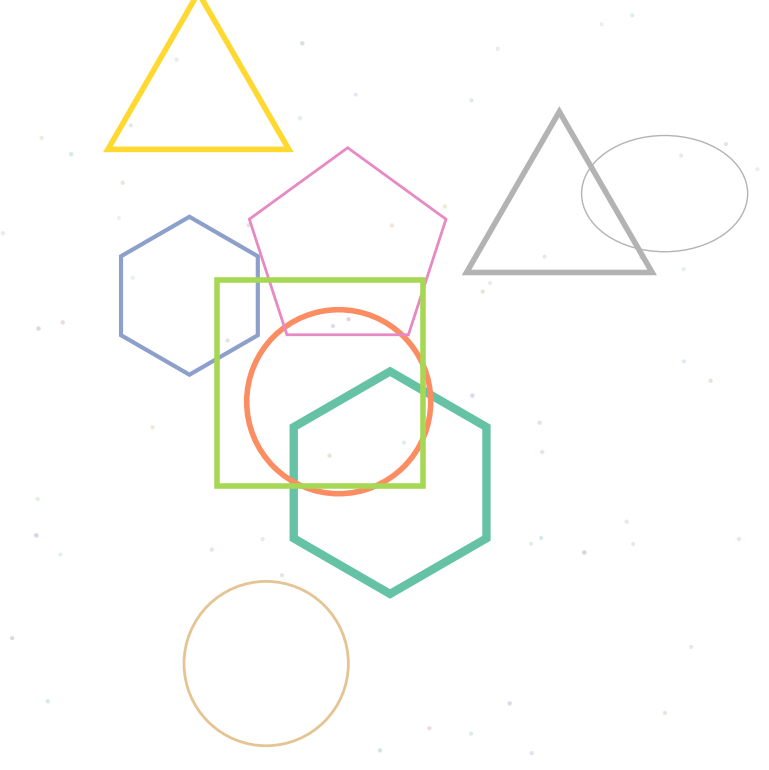[{"shape": "hexagon", "thickness": 3, "radius": 0.72, "center": [0.507, 0.373]}, {"shape": "circle", "thickness": 2, "radius": 0.6, "center": [0.44, 0.478]}, {"shape": "hexagon", "thickness": 1.5, "radius": 0.51, "center": [0.246, 0.616]}, {"shape": "pentagon", "thickness": 1, "radius": 0.67, "center": [0.452, 0.674]}, {"shape": "square", "thickness": 2, "radius": 0.67, "center": [0.416, 0.503]}, {"shape": "triangle", "thickness": 2, "radius": 0.68, "center": [0.258, 0.874]}, {"shape": "circle", "thickness": 1, "radius": 0.53, "center": [0.346, 0.138]}, {"shape": "triangle", "thickness": 2, "radius": 0.7, "center": [0.726, 0.716]}, {"shape": "oval", "thickness": 0.5, "radius": 0.54, "center": [0.863, 0.749]}]